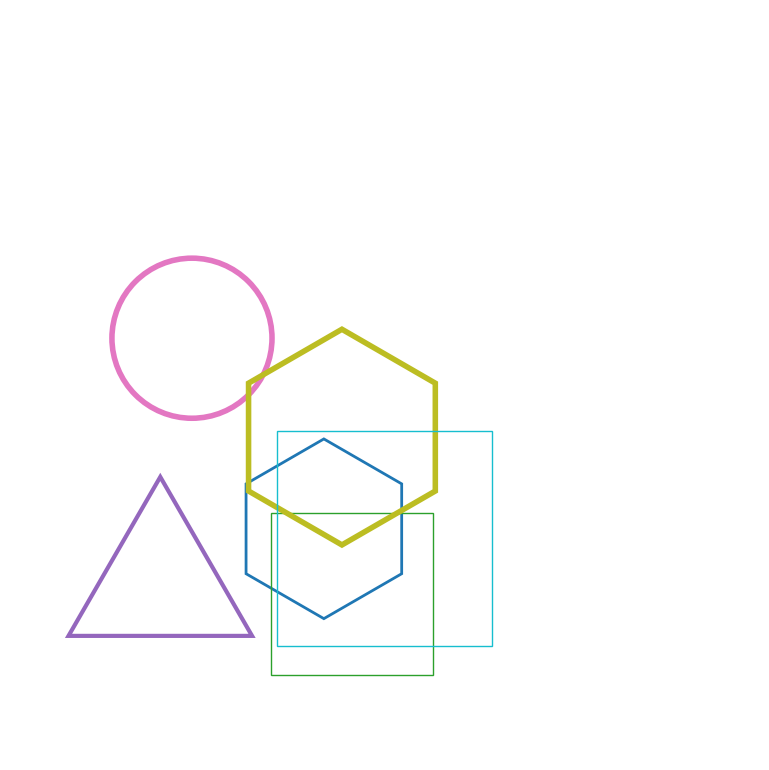[{"shape": "hexagon", "thickness": 1, "radius": 0.58, "center": [0.421, 0.313]}, {"shape": "square", "thickness": 0.5, "radius": 0.53, "center": [0.457, 0.228]}, {"shape": "triangle", "thickness": 1.5, "radius": 0.69, "center": [0.208, 0.243]}, {"shape": "circle", "thickness": 2, "radius": 0.52, "center": [0.249, 0.561]}, {"shape": "hexagon", "thickness": 2, "radius": 0.7, "center": [0.444, 0.432]}, {"shape": "square", "thickness": 0.5, "radius": 0.7, "center": [0.499, 0.301]}]